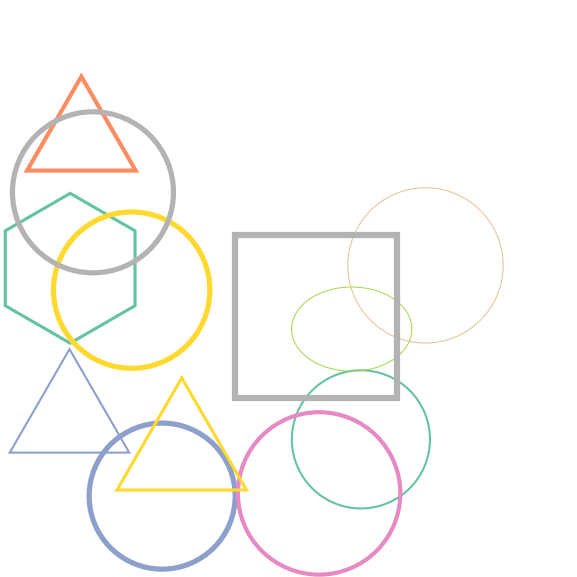[{"shape": "hexagon", "thickness": 1.5, "radius": 0.65, "center": [0.121, 0.535]}, {"shape": "circle", "thickness": 1, "radius": 0.6, "center": [0.625, 0.238]}, {"shape": "triangle", "thickness": 2, "radius": 0.54, "center": [0.141, 0.758]}, {"shape": "triangle", "thickness": 1, "radius": 0.6, "center": [0.12, 0.275]}, {"shape": "circle", "thickness": 2.5, "radius": 0.63, "center": [0.281, 0.14]}, {"shape": "circle", "thickness": 2, "radius": 0.7, "center": [0.553, 0.145]}, {"shape": "oval", "thickness": 0.5, "radius": 0.52, "center": [0.609, 0.429]}, {"shape": "circle", "thickness": 2.5, "radius": 0.68, "center": [0.228, 0.497]}, {"shape": "triangle", "thickness": 1.5, "radius": 0.65, "center": [0.315, 0.215]}, {"shape": "circle", "thickness": 0.5, "radius": 0.67, "center": [0.737, 0.54]}, {"shape": "circle", "thickness": 2.5, "radius": 0.7, "center": [0.161, 0.666]}, {"shape": "square", "thickness": 3, "radius": 0.7, "center": [0.547, 0.451]}]